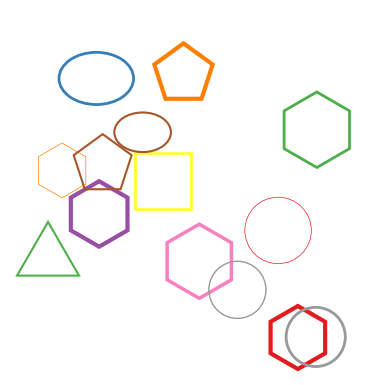[{"shape": "hexagon", "thickness": 3, "radius": 0.41, "center": [0.774, 0.123]}, {"shape": "circle", "thickness": 0.5, "radius": 0.43, "center": [0.722, 0.402]}, {"shape": "oval", "thickness": 2, "radius": 0.48, "center": [0.25, 0.796]}, {"shape": "triangle", "thickness": 1.5, "radius": 0.46, "center": [0.125, 0.331]}, {"shape": "hexagon", "thickness": 2, "radius": 0.49, "center": [0.823, 0.663]}, {"shape": "hexagon", "thickness": 3, "radius": 0.42, "center": [0.258, 0.444]}, {"shape": "hexagon", "thickness": 0.5, "radius": 0.36, "center": [0.161, 0.557]}, {"shape": "pentagon", "thickness": 3, "radius": 0.4, "center": [0.477, 0.808]}, {"shape": "square", "thickness": 2, "radius": 0.36, "center": [0.423, 0.529]}, {"shape": "pentagon", "thickness": 1.5, "radius": 0.4, "center": [0.267, 0.572]}, {"shape": "oval", "thickness": 1.5, "radius": 0.37, "center": [0.37, 0.656]}, {"shape": "hexagon", "thickness": 2.5, "radius": 0.48, "center": [0.518, 0.321]}, {"shape": "circle", "thickness": 1, "radius": 0.37, "center": [0.617, 0.247]}, {"shape": "circle", "thickness": 2, "radius": 0.38, "center": [0.82, 0.125]}]